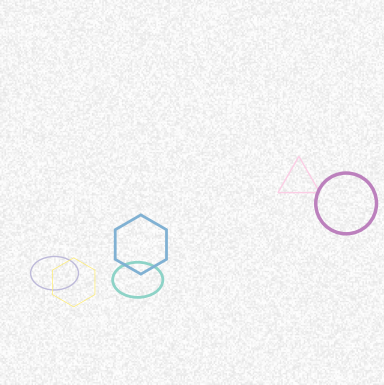[{"shape": "oval", "thickness": 2, "radius": 0.33, "center": [0.358, 0.273]}, {"shape": "oval", "thickness": 1, "radius": 0.31, "center": [0.142, 0.29]}, {"shape": "hexagon", "thickness": 2, "radius": 0.38, "center": [0.366, 0.365]}, {"shape": "triangle", "thickness": 1, "radius": 0.31, "center": [0.776, 0.531]}, {"shape": "circle", "thickness": 2.5, "radius": 0.39, "center": [0.899, 0.472]}, {"shape": "hexagon", "thickness": 0.5, "radius": 0.32, "center": [0.191, 0.267]}]